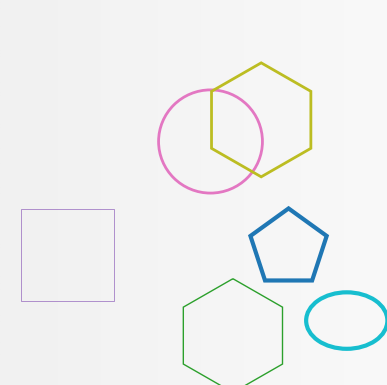[{"shape": "pentagon", "thickness": 3, "radius": 0.52, "center": [0.745, 0.355]}, {"shape": "hexagon", "thickness": 1, "radius": 0.74, "center": [0.601, 0.128]}, {"shape": "square", "thickness": 0.5, "radius": 0.6, "center": [0.174, 0.338]}, {"shape": "circle", "thickness": 2, "radius": 0.67, "center": [0.543, 0.633]}, {"shape": "hexagon", "thickness": 2, "radius": 0.74, "center": [0.674, 0.689]}, {"shape": "oval", "thickness": 3, "radius": 0.52, "center": [0.895, 0.167]}]